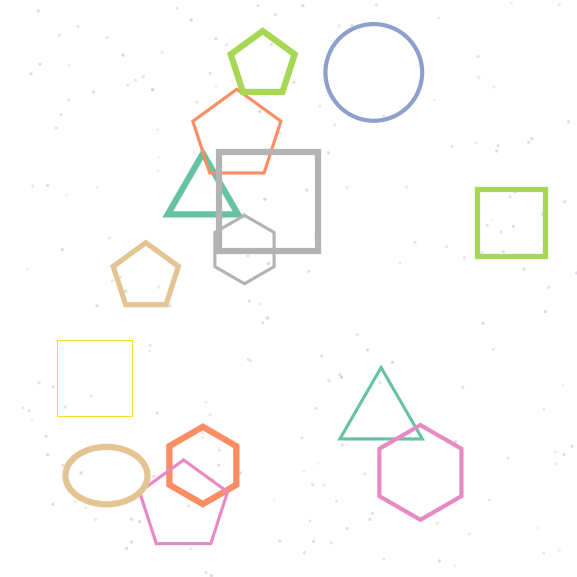[{"shape": "triangle", "thickness": 1.5, "radius": 0.41, "center": [0.66, 0.28]}, {"shape": "triangle", "thickness": 3, "radius": 0.35, "center": [0.351, 0.663]}, {"shape": "pentagon", "thickness": 1.5, "radius": 0.4, "center": [0.41, 0.764]}, {"shape": "hexagon", "thickness": 3, "radius": 0.33, "center": [0.351, 0.193]}, {"shape": "circle", "thickness": 2, "radius": 0.42, "center": [0.647, 0.874]}, {"shape": "hexagon", "thickness": 2, "radius": 0.41, "center": [0.728, 0.181]}, {"shape": "pentagon", "thickness": 1.5, "radius": 0.4, "center": [0.318, 0.123]}, {"shape": "square", "thickness": 2.5, "radius": 0.29, "center": [0.885, 0.614]}, {"shape": "pentagon", "thickness": 3, "radius": 0.29, "center": [0.455, 0.887]}, {"shape": "square", "thickness": 0.5, "radius": 0.33, "center": [0.163, 0.345]}, {"shape": "oval", "thickness": 3, "radius": 0.36, "center": [0.184, 0.176]}, {"shape": "pentagon", "thickness": 2.5, "radius": 0.3, "center": [0.252, 0.52]}, {"shape": "hexagon", "thickness": 1.5, "radius": 0.3, "center": [0.423, 0.567]}, {"shape": "square", "thickness": 3, "radius": 0.43, "center": [0.465, 0.65]}]